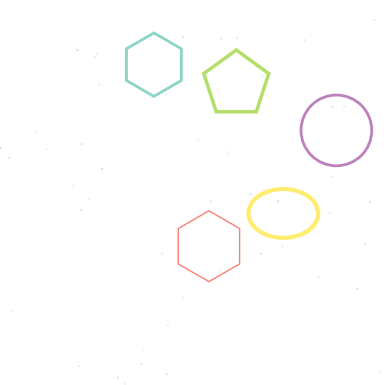[{"shape": "hexagon", "thickness": 2, "radius": 0.41, "center": [0.4, 0.832]}, {"shape": "hexagon", "thickness": 1, "radius": 0.46, "center": [0.543, 0.361]}, {"shape": "pentagon", "thickness": 2.5, "radius": 0.44, "center": [0.614, 0.781]}, {"shape": "circle", "thickness": 2, "radius": 0.46, "center": [0.874, 0.661]}, {"shape": "oval", "thickness": 3, "radius": 0.45, "center": [0.736, 0.446]}]